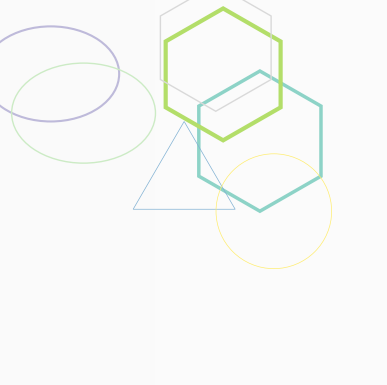[{"shape": "hexagon", "thickness": 2.5, "radius": 0.91, "center": [0.671, 0.633]}, {"shape": "oval", "thickness": 1.5, "radius": 0.88, "center": [0.131, 0.808]}, {"shape": "triangle", "thickness": 0.5, "radius": 0.76, "center": [0.475, 0.533]}, {"shape": "hexagon", "thickness": 3, "radius": 0.86, "center": [0.576, 0.807]}, {"shape": "hexagon", "thickness": 1, "radius": 0.82, "center": [0.557, 0.876]}, {"shape": "oval", "thickness": 1, "radius": 0.93, "center": [0.216, 0.706]}, {"shape": "circle", "thickness": 0.5, "radius": 0.75, "center": [0.707, 0.451]}]